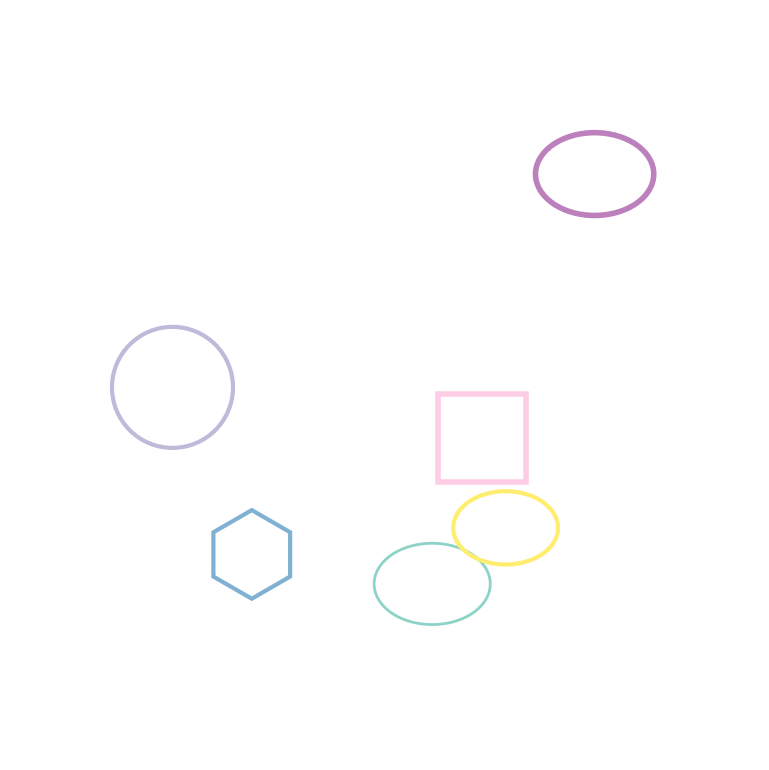[{"shape": "oval", "thickness": 1, "radius": 0.38, "center": [0.561, 0.242]}, {"shape": "circle", "thickness": 1.5, "radius": 0.39, "center": [0.224, 0.497]}, {"shape": "hexagon", "thickness": 1.5, "radius": 0.29, "center": [0.327, 0.28]}, {"shape": "square", "thickness": 2, "radius": 0.29, "center": [0.625, 0.432]}, {"shape": "oval", "thickness": 2, "radius": 0.38, "center": [0.772, 0.774]}, {"shape": "oval", "thickness": 1.5, "radius": 0.34, "center": [0.657, 0.314]}]